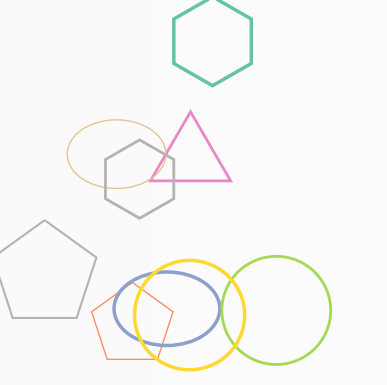[{"shape": "hexagon", "thickness": 2.5, "radius": 0.58, "center": [0.549, 0.893]}, {"shape": "pentagon", "thickness": 1, "radius": 0.55, "center": [0.342, 0.156]}, {"shape": "oval", "thickness": 2.5, "radius": 0.68, "center": [0.431, 0.198]}, {"shape": "triangle", "thickness": 2, "radius": 0.6, "center": [0.492, 0.59]}, {"shape": "circle", "thickness": 2, "radius": 0.7, "center": [0.713, 0.194]}, {"shape": "circle", "thickness": 2.5, "radius": 0.71, "center": [0.489, 0.182]}, {"shape": "oval", "thickness": 1, "radius": 0.64, "center": [0.301, 0.6]}, {"shape": "pentagon", "thickness": 1.5, "radius": 0.7, "center": [0.115, 0.288]}, {"shape": "hexagon", "thickness": 2, "radius": 0.51, "center": [0.36, 0.535]}]